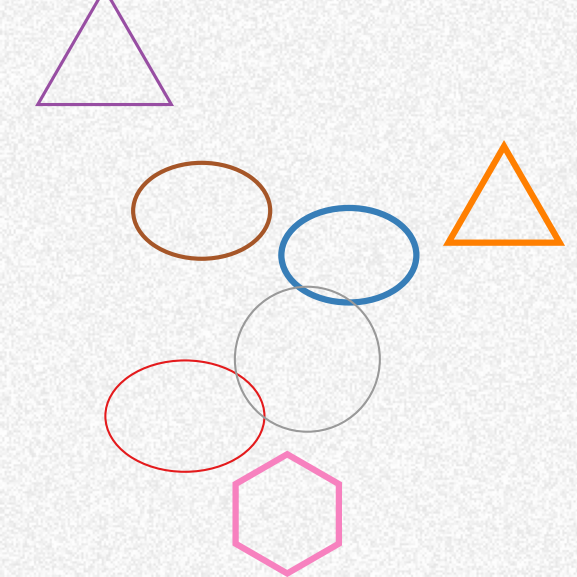[{"shape": "oval", "thickness": 1, "radius": 0.69, "center": [0.32, 0.279]}, {"shape": "oval", "thickness": 3, "radius": 0.58, "center": [0.604, 0.557]}, {"shape": "triangle", "thickness": 1.5, "radius": 0.67, "center": [0.181, 0.885]}, {"shape": "triangle", "thickness": 3, "radius": 0.56, "center": [0.873, 0.635]}, {"shape": "oval", "thickness": 2, "radius": 0.59, "center": [0.349, 0.634]}, {"shape": "hexagon", "thickness": 3, "radius": 0.52, "center": [0.497, 0.109]}, {"shape": "circle", "thickness": 1, "radius": 0.63, "center": [0.532, 0.377]}]